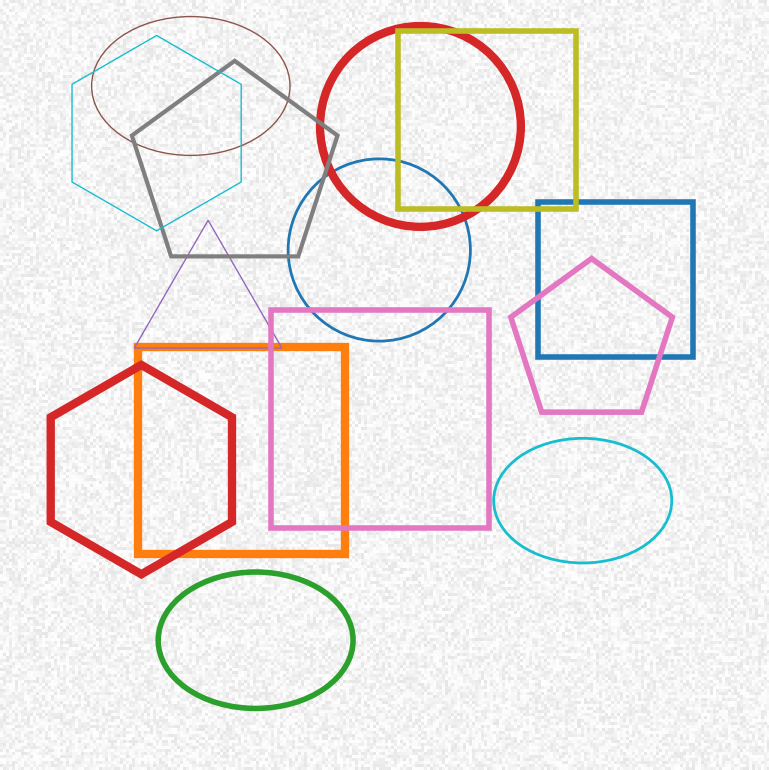[{"shape": "circle", "thickness": 1, "radius": 0.59, "center": [0.493, 0.675]}, {"shape": "square", "thickness": 2, "radius": 0.5, "center": [0.8, 0.637]}, {"shape": "square", "thickness": 3, "radius": 0.67, "center": [0.314, 0.414]}, {"shape": "oval", "thickness": 2, "radius": 0.63, "center": [0.332, 0.169]}, {"shape": "hexagon", "thickness": 3, "radius": 0.68, "center": [0.184, 0.39]}, {"shape": "circle", "thickness": 3, "radius": 0.65, "center": [0.546, 0.836]}, {"shape": "triangle", "thickness": 0.5, "radius": 0.55, "center": [0.27, 0.603]}, {"shape": "oval", "thickness": 0.5, "radius": 0.64, "center": [0.248, 0.888]}, {"shape": "pentagon", "thickness": 2, "radius": 0.55, "center": [0.768, 0.554]}, {"shape": "square", "thickness": 2, "radius": 0.71, "center": [0.494, 0.456]}, {"shape": "pentagon", "thickness": 1.5, "radius": 0.7, "center": [0.305, 0.781]}, {"shape": "square", "thickness": 2, "radius": 0.58, "center": [0.633, 0.845]}, {"shape": "oval", "thickness": 1, "radius": 0.58, "center": [0.757, 0.35]}, {"shape": "hexagon", "thickness": 0.5, "radius": 0.63, "center": [0.203, 0.827]}]